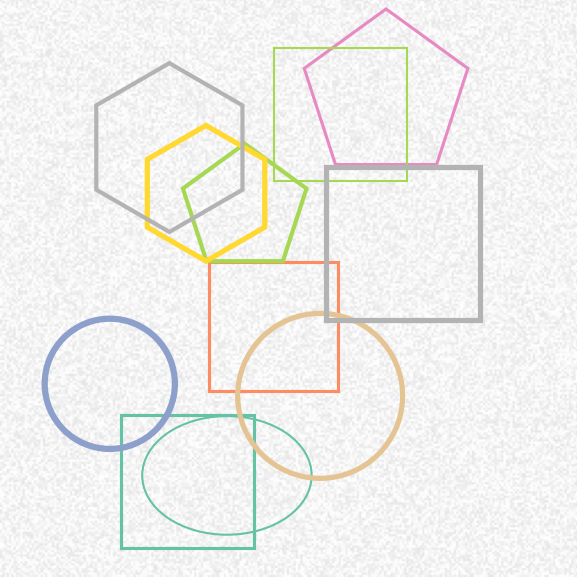[{"shape": "square", "thickness": 1.5, "radius": 0.58, "center": [0.324, 0.166]}, {"shape": "oval", "thickness": 1, "radius": 0.73, "center": [0.393, 0.176]}, {"shape": "square", "thickness": 1.5, "radius": 0.56, "center": [0.474, 0.434]}, {"shape": "circle", "thickness": 3, "radius": 0.56, "center": [0.19, 0.335]}, {"shape": "pentagon", "thickness": 1.5, "radius": 0.74, "center": [0.668, 0.835]}, {"shape": "square", "thickness": 1, "radius": 0.58, "center": [0.589, 0.801]}, {"shape": "pentagon", "thickness": 2, "radius": 0.56, "center": [0.424, 0.638]}, {"shape": "hexagon", "thickness": 2.5, "radius": 0.59, "center": [0.357, 0.664]}, {"shape": "circle", "thickness": 2.5, "radius": 0.71, "center": [0.554, 0.314]}, {"shape": "hexagon", "thickness": 2, "radius": 0.73, "center": [0.293, 0.744]}, {"shape": "square", "thickness": 2.5, "radius": 0.67, "center": [0.698, 0.577]}]